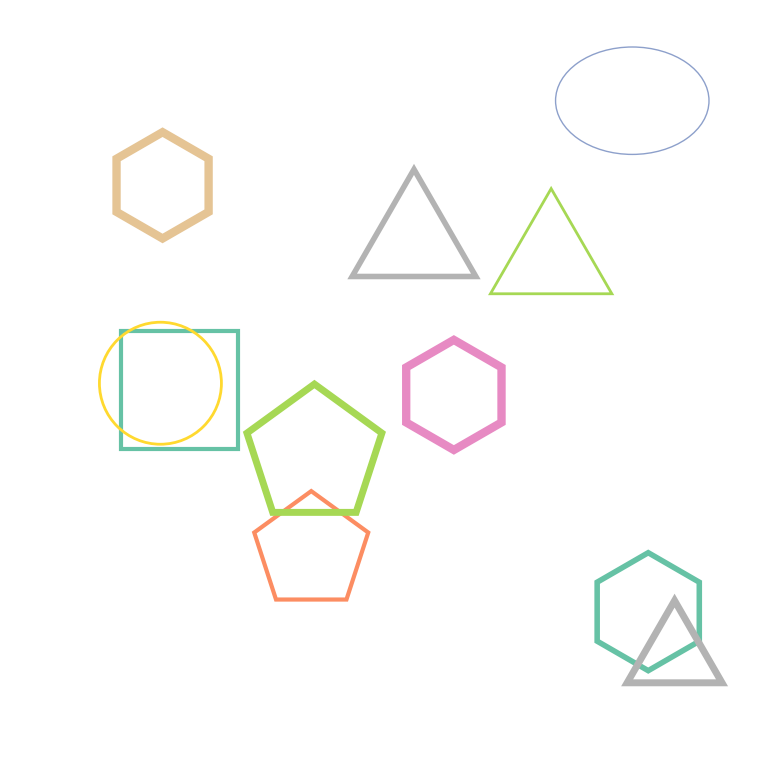[{"shape": "square", "thickness": 1.5, "radius": 0.38, "center": [0.233, 0.494]}, {"shape": "hexagon", "thickness": 2, "radius": 0.38, "center": [0.842, 0.206]}, {"shape": "pentagon", "thickness": 1.5, "radius": 0.39, "center": [0.404, 0.284]}, {"shape": "oval", "thickness": 0.5, "radius": 0.5, "center": [0.821, 0.869]}, {"shape": "hexagon", "thickness": 3, "radius": 0.36, "center": [0.589, 0.487]}, {"shape": "triangle", "thickness": 1, "radius": 0.46, "center": [0.716, 0.664]}, {"shape": "pentagon", "thickness": 2.5, "radius": 0.46, "center": [0.408, 0.409]}, {"shape": "circle", "thickness": 1, "radius": 0.4, "center": [0.208, 0.502]}, {"shape": "hexagon", "thickness": 3, "radius": 0.35, "center": [0.211, 0.759]}, {"shape": "triangle", "thickness": 2, "radius": 0.46, "center": [0.538, 0.687]}, {"shape": "triangle", "thickness": 2.5, "radius": 0.36, "center": [0.876, 0.149]}]